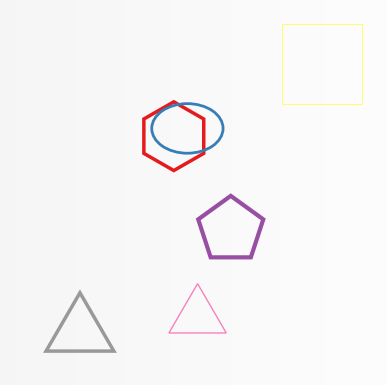[{"shape": "hexagon", "thickness": 2.5, "radius": 0.45, "center": [0.449, 0.646]}, {"shape": "oval", "thickness": 2, "radius": 0.46, "center": [0.484, 0.666]}, {"shape": "pentagon", "thickness": 3, "radius": 0.44, "center": [0.596, 0.403]}, {"shape": "square", "thickness": 0.5, "radius": 0.52, "center": [0.83, 0.835]}, {"shape": "triangle", "thickness": 1, "radius": 0.43, "center": [0.51, 0.178]}, {"shape": "triangle", "thickness": 2.5, "radius": 0.51, "center": [0.206, 0.139]}]